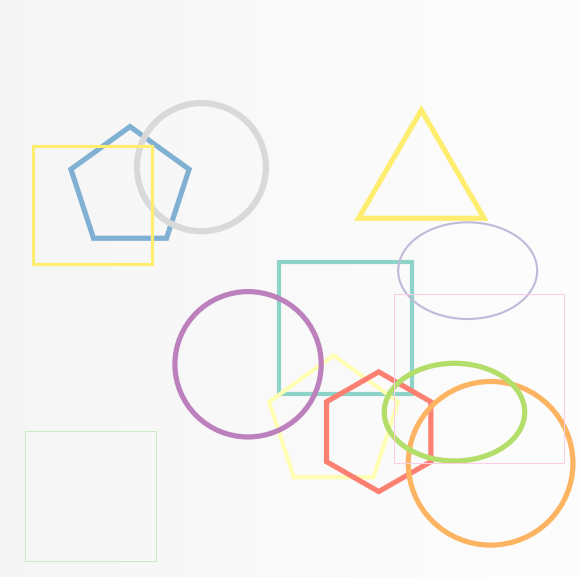[{"shape": "square", "thickness": 2, "radius": 0.57, "center": [0.594, 0.431]}, {"shape": "pentagon", "thickness": 2, "radius": 0.58, "center": [0.574, 0.267]}, {"shape": "oval", "thickness": 1, "radius": 0.6, "center": [0.805, 0.53]}, {"shape": "hexagon", "thickness": 2.5, "radius": 0.52, "center": [0.651, 0.252]}, {"shape": "pentagon", "thickness": 2.5, "radius": 0.53, "center": [0.224, 0.673]}, {"shape": "circle", "thickness": 2.5, "radius": 0.71, "center": [0.844, 0.197]}, {"shape": "oval", "thickness": 2.5, "radius": 0.6, "center": [0.782, 0.285]}, {"shape": "square", "thickness": 0.5, "radius": 0.73, "center": [0.824, 0.344]}, {"shape": "circle", "thickness": 3, "radius": 0.55, "center": [0.347, 0.71]}, {"shape": "circle", "thickness": 2.5, "radius": 0.63, "center": [0.427, 0.368]}, {"shape": "square", "thickness": 0.5, "radius": 0.56, "center": [0.155, 0.14]}, {"shape": "square", "thickness": 1.5, "radius": 0.51, "center": [0.159, 0.644]}, {"shape": "triangle", "thickness": 2.5, "radius": 0.62, "center": [0.725, 0.684]}]